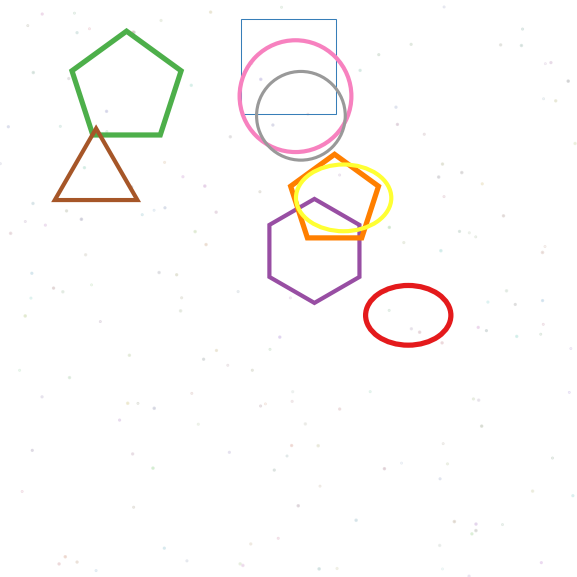[{"shape": "oval", "thickness": 2.5, "radius": 0.37, "center": [0.707, 0.453]}, {"shape": "square", "thickness": 0.5, "radius": 0.41, "center": [0.5, 0.884]}, {"shape": "pentagon", "thickness": 2.5, "radius": 0.5, "center": [0.219, 0.846]}, {"shape": "hexagon", "thickness": 2, "radius": 0.45, "center": [0.544, 0.565]}, {"shape": "pentagon", "thickness": 2.5, "radius": 0.4, "center": [0.579, 0.652]}, {"shape": "oval", "thickness": 2, "radius": 0.41, "center": [0.595, 0.657]}, {"shape": "triangle", "thickness": 2, "radius": 0.41, "center": [0.166, 0.694]}, {"shape": "circle", "thickness": 2, "radius": 0.48, "center": [0.512, 0.833]}, {"shape": "circle", "thickness": 1.5, "radius": 0.38, "center": [0.521, 0.799]}]